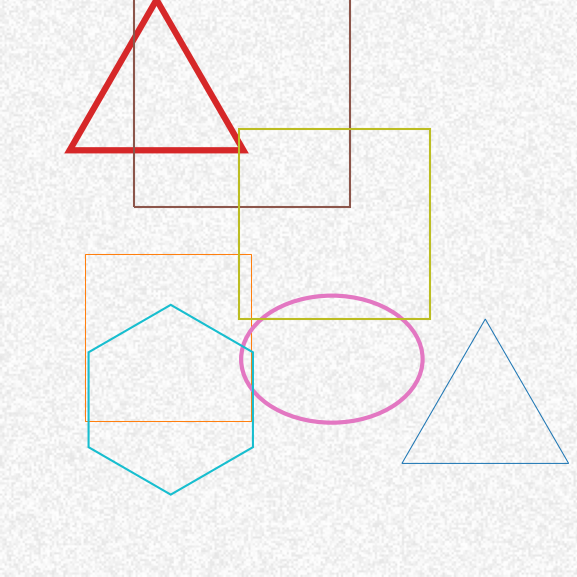[{"shape": "triangle", "thickness": 0.5, "radius": 0.83, "center": [0.84, 0.28]}, {"shape": "square", "thickness": 0.5, "radius": 0.72, "center": [0.291, 0.414]}, {"shape": "triangle", "thickness": 3, "radius": 0.87, "center": [0.271, 0.826]}, {"shape": "square", "thickness": 1, "radius": 0.93, "center": [0.419, 0.828]}, {"shape": "oval", "thickness": 2, "radius": 0.79, "center": [0.575, 0.377]}, {"shape": "square", "thickness": 1, "radius": 0.82, "center": [0.579, 0.611]}, {"shape": "hexagon", "thickness": 1, "radius": 0.82, "center": [0.296, 0.307]}]